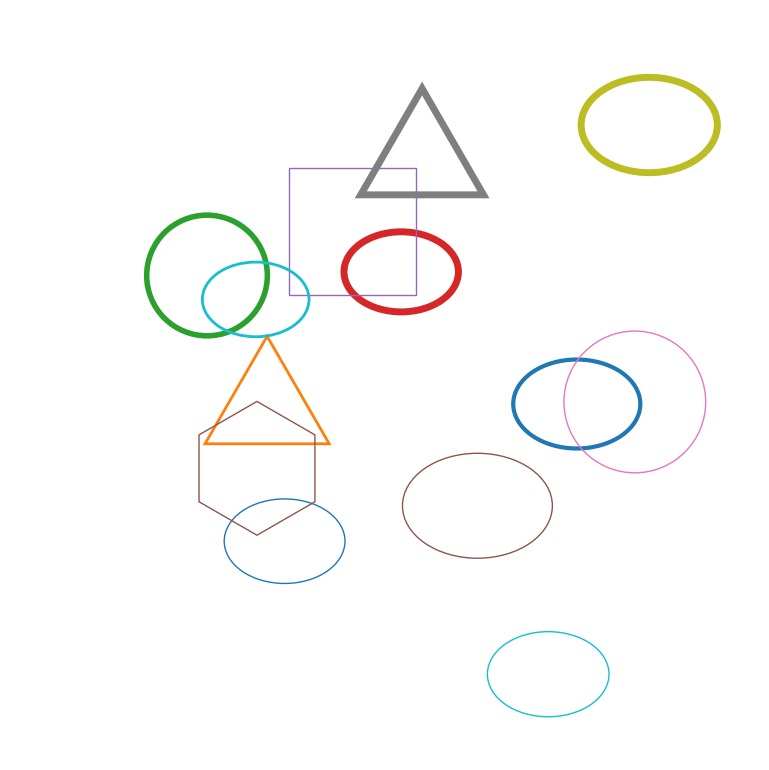[{"shape": "oval", "thickness": 1.5, "radius": 0.41, "center": [0.749, 0.475]}, {"shape": "oval", "thickness": 0.5, "radius": 0.39, "center": [0.37, 0.297]}, {"shape": "triangle", "thickness": 1, "radius": 0.47, "center": [0.347, 0.47]}, {"shape": "circle", "thickness": 2, "radius": 0.39, "center": [0.269, 0.642]}, {"shape": "oval", "thickness": 2.5, "radius": 0.37, "center": [0.521, 0.647]}, {"shape": "square", "thickness": 0.5, "radius": 0.41, "center": [0.458, 0.699]}, {"shape": "oval", "thickness": 0.5, "radius": 0.49, "center": [0.62, 0.343]}, {"shape": "hexagon", "thickness": 0.5, "radius": 0.43, "center": [0.334, 0.392]}, {"shape": "circle", "thickness": 0.5, "radius": 0.46, "center": [0.824, 0.478]}, {"shape": "triangle", "thickness": 2.5, "radius": 0.46, "center": [0.548, 0.793]}, {"shape": "oval", "thickness": 2.5, "radius": 0.44, "center": [0.843, 0.838]}, {"shape": "oval", "thickness": 1, "radius": 0.35, "center": [0.332, 0.611]}, {"shape": "oval", "thickness": 0.5, "radius": 0.39, "center": [0.712, 0.124]}]